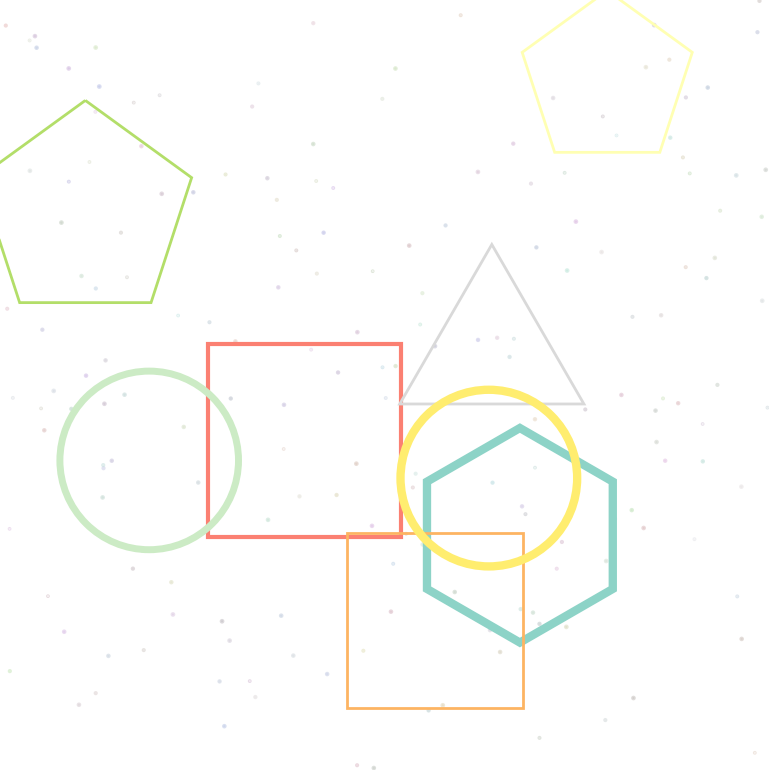[{"shape": "hexagon", "thickness": 3, "radius": 0.7, "center": [0.675, 0.305]}, {"shape": "pentagon", "thickness": 1, "radius": 0.58, "center": [0.789, 0.896]}, {"shape": "square", "thickness": 1.5, "radius": 0.63, "center": [0.395, 0.428]}, {"shape": "square", "thickness": 1, "radius": 0.57, "center": [0.565, 0.194]}, {"shape": "pentagon", "thickness": 1, "radius": 0.73, "center": [0.111, 0.724]}, {"shape": "triangle", "thickness": 1, "radius": 0.69, "center": [0.639, 0.544]}, {"shape": "circle", "thickness": 2.5, "radius": 0.58, "center": [0.194, 0.402]}, {"shape": "circle", "thickness": 3, "radius": 0.57, "center": [0.635, 0.379]}]